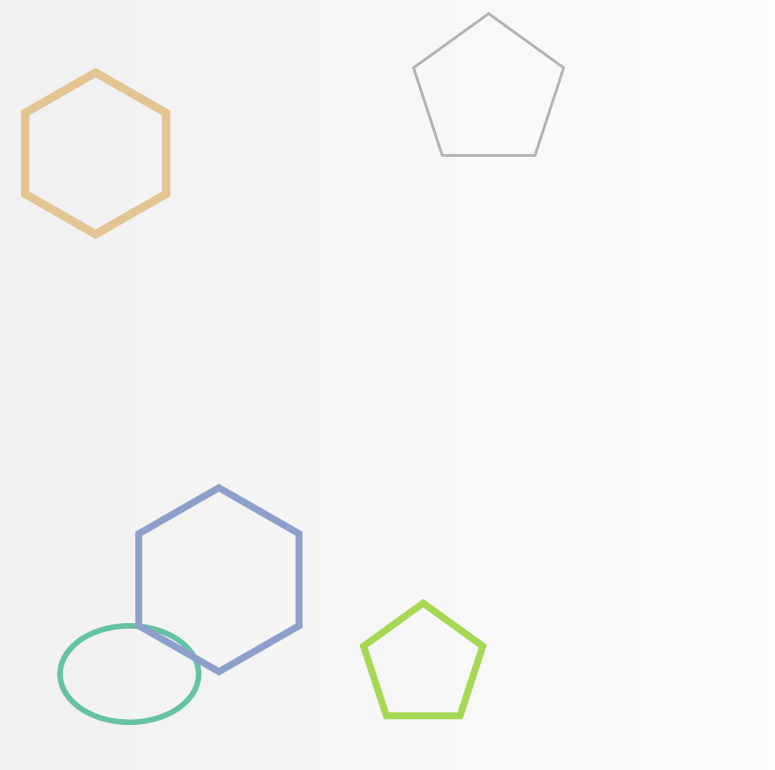[{"shape": "oval", "thickness": 2, "radius": 0.45, "center": [0.167, 0.125]}, {"shape": "hexagon", "thickness": 2.5, "radius": 0.6, "center": [0.282, 0.247]}, {"shape": "pentagon", "thickness": 2.5, "radius": 0.4, "center": [0.546, 0.136]}, {"shape": "hexagon", "thickness": 3, "radius": 0.53, "center": [0.123, 0.801]}, {"shape": "pentagon", "thickness": 1, "radius": 0.51, "center": [0.63, 0.88]}]